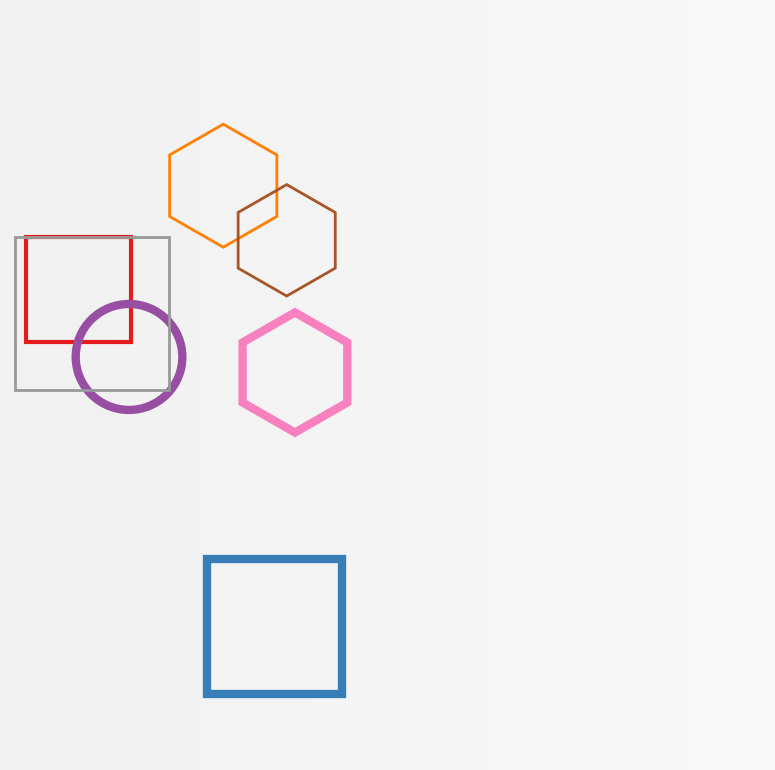[{"shape": "square", "thickness": 1.5, "radius": 0.34, "center": [0.102, 0.624]}, {"shape": "square", "thickness": 3, "radius": 0.44, "center": [0.354, 0.186]}, {"shape": "circle", "thickness": 3, "radius": 0.34, "center": [0.166, 0.536]}, {"shape": "hexagon", "thickness": 1, "radius": 0.4, "center": [0.288, 0.759]}, {"shape": "hexagon", "thickness": 1, "radius": 0.36, "center": [0.37, 0.688]}, {"shape": "hexagon", "thickness": 3, "radius": 0.39, "center": [0.381, 0.516]}, {"shape": "square", "thickness": 1, "radius": 0.5, "center": [0.119, 0.593]}]